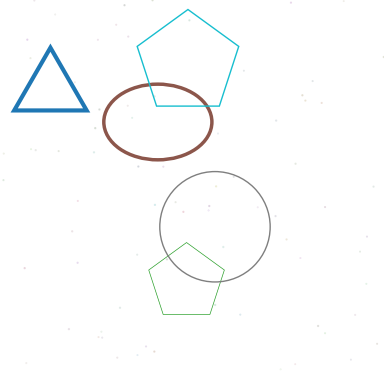[{"shape": "triangle", "thickness": 3, "radius": 0.54, "center": [0.131, 0.767]}, {"shape": "pentagon", "thickness": 0.5, "radius": 0.52, "center": [0.485, 0.267]}, {"shape": "oval", "thickness": 2.5, "radius": 0.7, "center": [0.41, 0.683]}, {"shape": "circle", "thickness": 1, "radius": 0.72, "center": [0.558, 0.411]}, {"shape": "pentagon", "thickness": 1, "radius": 0.69, "center": [0.488, 0.837]}]